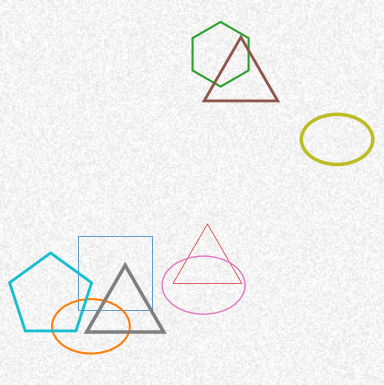[{"shape": "square", "thickness": 0.5, "radius": 0.48, "center": [0.298, 0.291]}, {"shape": "oval", "thickness": 1.5, "radius": 0.5, "center": [0.236, 0.152]}, {"shape": "hexagon", "thickness": 1.5, "radius": 0.42, "center": [0.573, 0.859]}, {"shape": "triangle", "thickness": 0.5, "radius": 0.52, "center": [0.539, 0.315]}, {"shape": "triangle", "thickness": 2, "radius": 0.55, "center": [0.626, 0.793]}, {"shape": "oval", "thickness": 1, "radius": 0.54, "center": [0.529, 0.259]}, {"shape": "triangle", "thickness": 2.5, "radius": 0.58, "center": [0.325, 0.195]}, {"shape": "oval", "thickness": 2.5, "radius": 0.46, "center": [0.876, 0.638]}, {"shape": "pentagon", "thickness": 2, "radius": 0.56, "center": [0.131, 0.231]}]